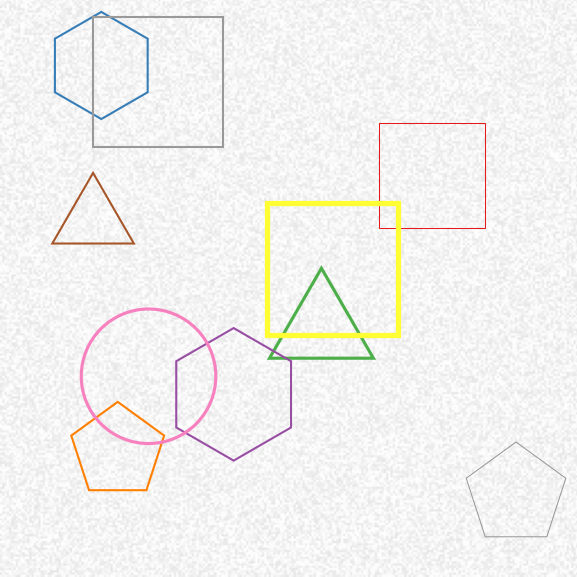[{"shape": "square", "thickness": 0.5, "radius": 0.46, "center": [0.748, 0.695]}, {"shape": "hexagon", "thickness": 1, "radius": 0.46, "center": [0.175, 0.886]}, {"shape": "triangle", "thickness": 1.5, "radius": 0.52, "center": [0.557, 0.431]}, {"shape": "hexagon", "thickness": 1, "radius": 0.57, "center": [0.405, 0.316]}, {"shape": "pentagon", "thickness": 1, "radius": 0.42, "center": [0.204, 0.219]}, {"shape": "square", "thickness": 2.5, "radius": 0.57, "center": [0.576, 0.533]}, {"shape": "triangle", "thickness": 1, "radius": 0.41, "center": [0.161, 0.618]}, {"shape": "circle", "thickness": 1.5, "radius": 0.58, "center": [0.257, 0.348]}, {"shape": "pentagon", "thickness": 0.5, "radius": 0.45, "center": [0.894, 0.143]}, {"shape": "square", "thickness": 1, "radius": 0.56, "center": [0.274, 0.857]}]